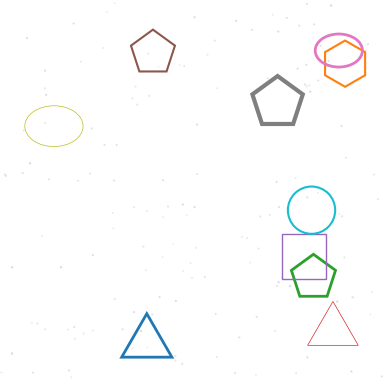[{"shape": "triangle", "thickness": 2, "radius": 0.38, "center": [0.381, 0.11]}, {"shape": "hexagon", "thickness": 1.5, "radius": 0.3, "center": [0.896, 0.835]}, {"shape": "pentagon", "thickness": 2, "radius": 0.3, "center": [0.814, 0.279]}, {"shape": "triangle", "thickness": 0.5, "radius": 0.38, "center": [0.865, 0.141]}, {"shape": "square", "thickness": 1, "radius": 0.29, "center": [0.79, 0.334]}, {"shape": "pentagon", "thickness": 1.5, "radius": 0.3, "center": [0.397, 0.863]}, {"shape": "oval", "thickness": 2, "radius": 0.31, "center": [0.88, 0.869]}, {"shape": "pentagon", "thickness": 3, "radius": 0.34, "center": [0.721, 0.734]}, {"shape": "oval", "thickness": 0.5, "radius": 0.38, "center": [0.14, 0.672]}, {"shape": "circle", "thickness": 1.5, "radius": 0.31, "center": [0.809, 0.454]}]